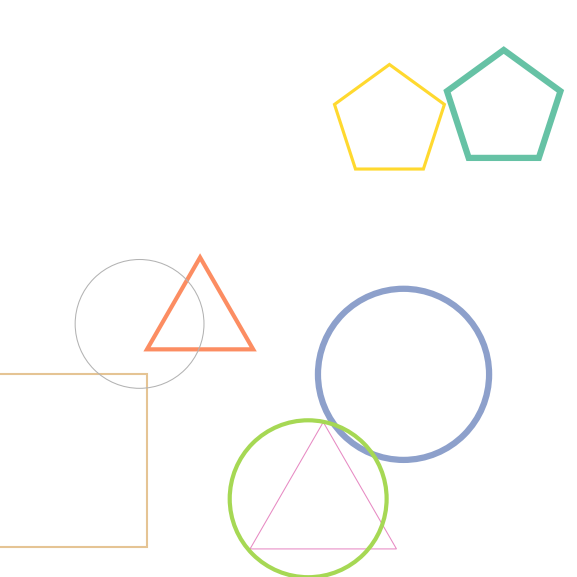[{"shape": "pentagon", "thickness": 3, "radius": 0.52, "center": [0.872, 0.809]}, {"shape": "triangle", "thickness": 2, "radius": 0.53, "center": [0.346, 0.447]}, {"shape": "circle", "thickness": 3, "radius": 0.74, "center": [0.699, 0.351]}, {"shape": "triangle", "thickness": 0.5, "radius": 0.73, "center": [0.56, 0.122]}, {"shape": "circle", "thickness": 2, "radius": 0.68, "center": [0.534, 0.135]}, {"shape": "pentagon", "thickness": 1.5, "radius": 0.5, "center": [0.674, 0.787]}, {"shape": "square", "thickness": 1, "radius": 0.75, "center": [0.104, 0.202]}, {"shape": "circle", "thickness": 0.5, "radius": 0.56, "center": [0.242, 0.438]}]